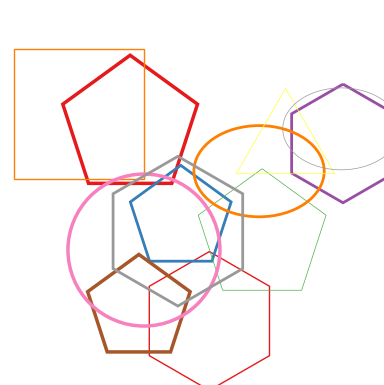[{"shape": "pentagon", "thickness": 2.5, "radius": 0.92, "center": [0.338, 0.673]}, {"shape": "hexagon", "thickness": 1, "radius": 0.9, "center": [0.544, 0.166]}, {"shape": "pentagon", "thickness": 2, "radius": 0.69, "center": [0.469, 0.433]}, {"shape": "pentagon", "thickness": 0.5, "radius": 0.87, "center": [0.681, 0.387]}, {"shape": "hexagon", "thickness": 2, "radius": 0.77, "center": [0.891, 0.627]}, {"shape": "oval", "thickness": 2, "radius": 0.85, "center": [0.673, 0.555]}, {"shape": "square", "thickness": 1, "radius": 0.85, "center": [0.204, 0.704]}, {"shape": "triangle", "thickness": 0.5, "radius": 0.74, "center": [0.742, 0.623]}, {"shape": "pentagon", "thickness": 2.5, "radius": 0.7, "center": [0.361, 0.199]}, {"shape": "circle", "thickness": 2.5, "radius": 0.99, "center": [0.374, 0.351]}, {"shape": "oval", "thickness": 0.5, "radius": 0.76, "center": [0.886, 0.665]}, {"shape": "hexagon", "thickness": 2, "radius": 0.97, "center": [0.462, 0.399]}]